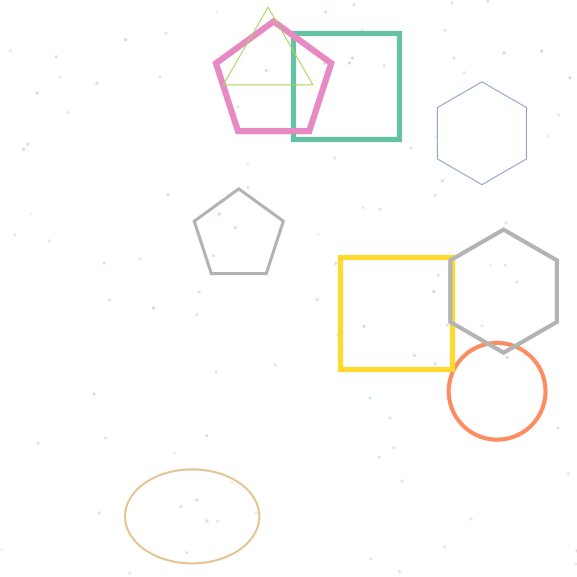[{"shape": "square", "thickness": 2.5, "radius": 0.46, "center": [0.599, 0.85]}, {"shape": "circle", "thickness": 2, "radius": 0.42, "center": [0.861, 0.322]}, {"shape": "hexagon", "thickness": 0.5, "radius": 0.45, "center": [0.835, 0.768]}, {"shape": "pentagon", "thickness": 3, "radius": 0.52, "center": [0.474, 0.857]}, {"shape": "triangle", "thickness": 0.5, "radius": 0.45, "center": [0.464, 0.897]}, {"shape": "square", "thickness": 2.5, "radius": 0.49, "center": [0.686, 0.457]}, {"shape": "oval", "thickness": 1, "radius": 0.58, "center": [0.333, 0.105]}, {"shape": "pentagon", "thickness": 1.5, "radius": 0.41, "center": [0.414, 0.591]}, {"shape": "hexagon", "thickness": 2, "radius": 0.53, "center": [0.872, 0.495]}]